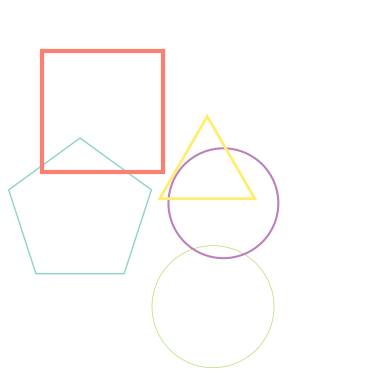[{"shape": "pentagon", "thickness": 1, "radius": 0.97, "center": [0.208, 0.447]}, {"shape": "square", "thickness": 3, "radius": 0.79, "center": [0.267, 0.71]}, {"shape": "circle", "thickness": 0.5, "radius": 0.79, "center": [0.553, 0.203]}, {"shape": "circle", "thickness": 1.5, "radius": 0.71, "center": [0.58, 0.472]}, {"shape": "triangle", "thickness": 2, "radius": 0.71, "center": [0.538, 0.555]}]